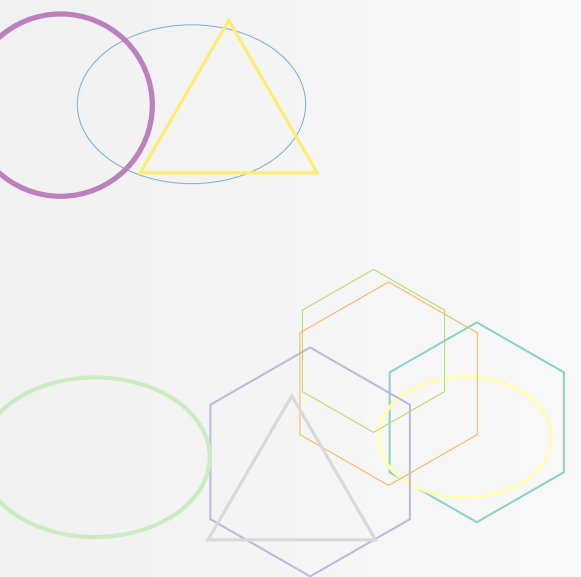[{"shape": "hexagon", "thickness": 1, "radius": 0.87, "center": [0.82, 0.268]}, {"shape": "oval", "thickness": 1.5, "radius": 0.75, "center": [0.8, 0.242]}, {"shape": "hexagon", "thickness": 1, "radius": 0.99, "center": [0.534, 0.199]}, {"shape": "oval", "thickness": 0.5, "radius": 0.98, "center": [0.329, 0.819]}, {"shape": "hexagon", "thickness": 0.5, "radius": 0.88, "center": [0.669, 0.335]}, {"shape": "hexagon", "thickness": 0.5, "radius": 0.71, "center": [0.643, 0.392]}, {"shape": "triangle", "thickness": 1.5, "radius": 0.83, "center": [0.502, 0.147]}, {"shape": "circle", "thickness": 2.5, "radius": 0.79, "center": [0.104, 0.817]}, {"shape": "oval", "thickness": 2, "radius": 0.99, "center": [0.164, 0.207]}, {"shape": "triangle", "thickness": 1.5, "radius": 0.88, "center": [0.393, 0.788]}]